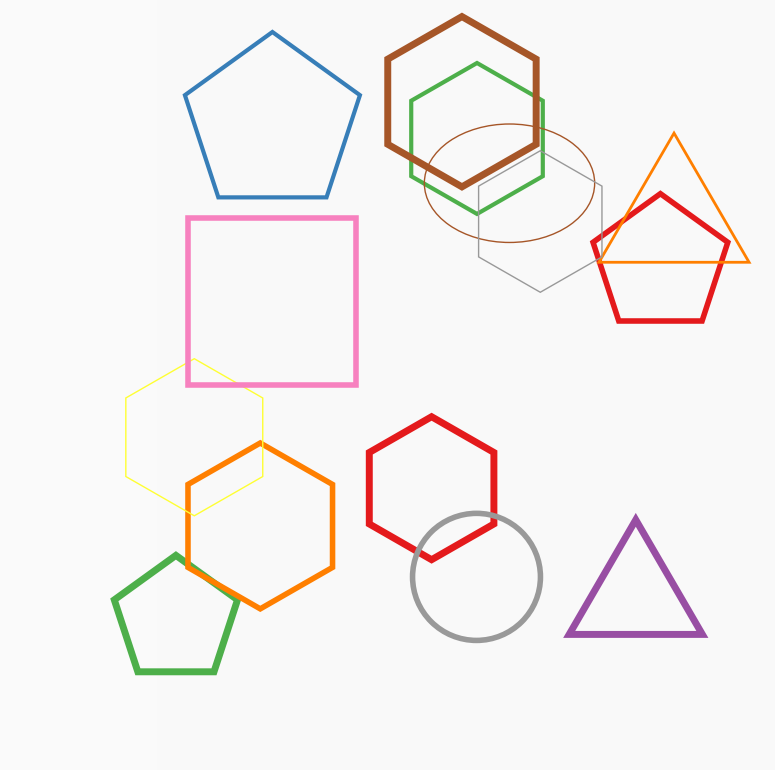[{"shape": "pentagon", "thickness": 2, "radius": 0.46, "center": [0.852, 0.657]}, {"shape": "hexagon", "thickness": 2.5, "radius": 0.46, "center": [0.557, 0.366]}, {"shape": "pentagon", "thickness": 1.5, "radius": 0.59, "center": [0.352, 0.84]}, {"shape": "pentagon", "thickness": 2.5, "radius": 0.42, "center": [0.227, 0.195]}, {"shape": "hexagon", "thickness": 1.5, "radius": 0.49, "center": [0.616, 0.82]}, {"shape": "triangle", "thickness": 2.5, "radius": 0.5, "center": [0.82, 0.226]}, {"shape": "triangle", "thickness": 1, "radius": 0.56, "center": [0.87, 0.715]}, {"shape": "hexagon", "thickness": 2, "radius": 0.54, "center": [0.336, 0.317]}, {"shape": "hexagon", "thickness": 0.5, "radius": 0.51, "center": [0.251, 0.432]}, {"shape": "oval", "thickness": 0.5, "radius": 0.55, "center": [0.657, 0.762]}, {"shape": "hexagon", "thickness": 2.5, "radius": 0.55, "center": [0.596, 0.868]}, {"shape": "square", "thickness": 2, "radius": 0.54, "center": [0.352, 0.608]}, {"shape": "hexagon", "thickness": 0.5, "radius": 0.46, "center": [0.697, 0.712]}, {"shape": "circle", "thickness": 2, "radius": 0.41, "center": [0.615, 0.251]}]